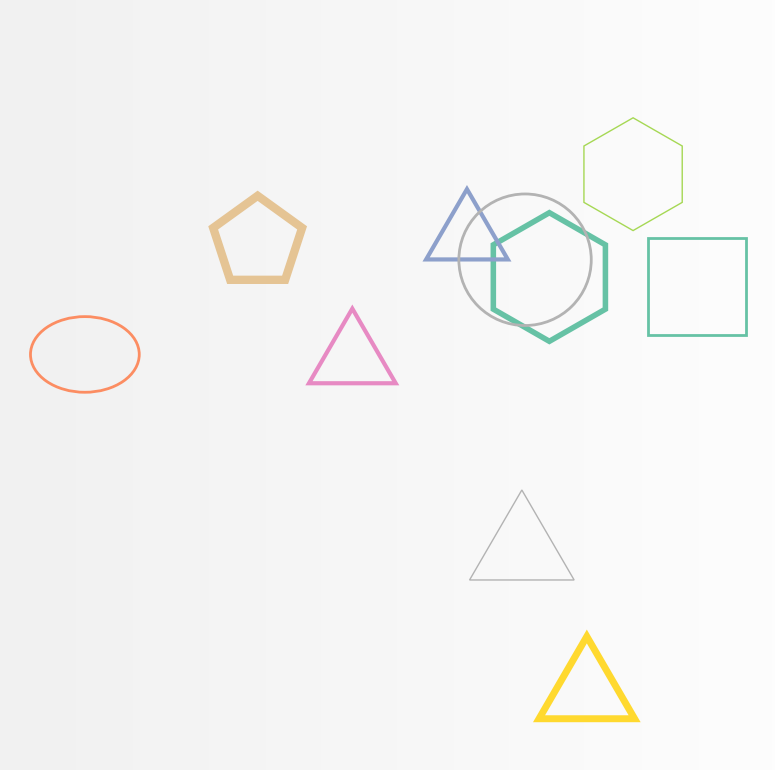[{"shape": "square", "thickness": 1, "radius": 0.32, "center": [0.9, 0.628]}, {"shape": "hexagon", "thickness": 2, "radius": 0.42, "center": [0.709, 0.64]}, {"shape": "oval", "thickness": 1, "radius": 0.35, "center": [0.11, 0.54]}, {"shape": "triangle", "thickness": 1.5, "radius": 0.3, "center": [0.603, 0.693]}, {"shape": "triangle", "thickness": 1.5, "radius": 0.32, "center": [0.455, 0.535]}, {"shape": "hexagon", "thickness": 0.5, "radius": 0.37, "center": [0.817, 0.774]}, {"shape": "triangle", "thickness": 2.5, "radius": 0.36, "center": [0.757, 0.102]}, {"shape": "pentagon", "thickness": 3, "radius": 0.3, "center": [0.332, 0.685]}, {"shape": "circle", "thickness": 1, "radius": 0.43, "center": [0.677, 0.663]}, {"shape": "triangle", "thickness": 0.5, "radius": 0.39, "center": [0.673, 0.286]}]